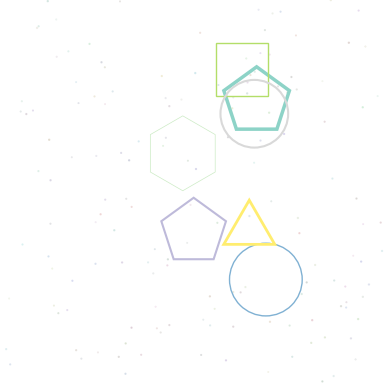[{"shape": "pentagon", "thickness": 2.5, "radius": 0.45, "center": [0.667, 0.737]}, {"shape": "pentagon", "thickness": 1.5, "radius": 0.44, "center": [0.503, 0.398]}, {"shape": "circle", "thickness": 1, "radius": 0.47, "center": [0.691, 0.274]}, {"shape": "square", "thickness": 1, "radius": 0.34, "center": [0.628, 0.82]}, {"shape": "circle", "thickness": 1.5, "radius": 0.44, "center": [0.661, 0.705]}, {"shape": "hexagon", "thickness": 0.5, "radius": 0.49, "center": [0.475, 0.602]}, {"shape": "triangle", "thickness": 2, "radius": 0.38, "center": [0.647, 0.404]}]